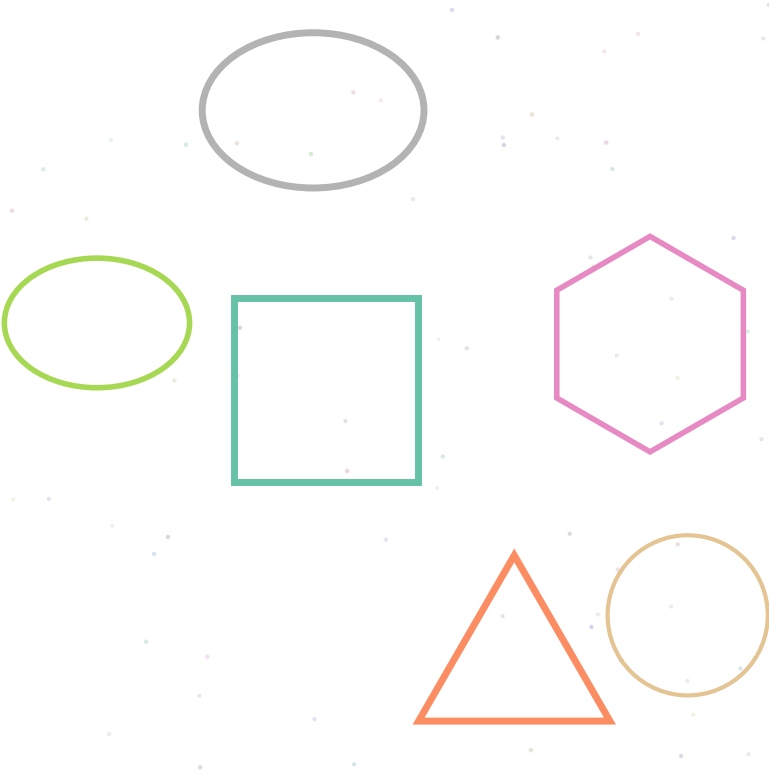[{"shape": "square", "thickness": 2.5, "radius": 0.6, "center": [0.423, 0.494]}, {"shape": "triangle", "thickness": 2.5, "radius": 0.72, "center": [0.668, 0.135]}, {"shape": "hexagon", "thickness": 2, "radius": 0.7, "center": [0.844, 0.553]}, {"shape": "oval", "thickness": 2, "radius": 0.6, "center": [0.126, 0.581]}, {"shape": "circle", "thickness": 1.5, "radius": 0.52, "center": [0.893, 0.201]}, {"shape": "oval", "thickness": 2.5, "radius": 0.72, "center": [0.407, 0.857]}]